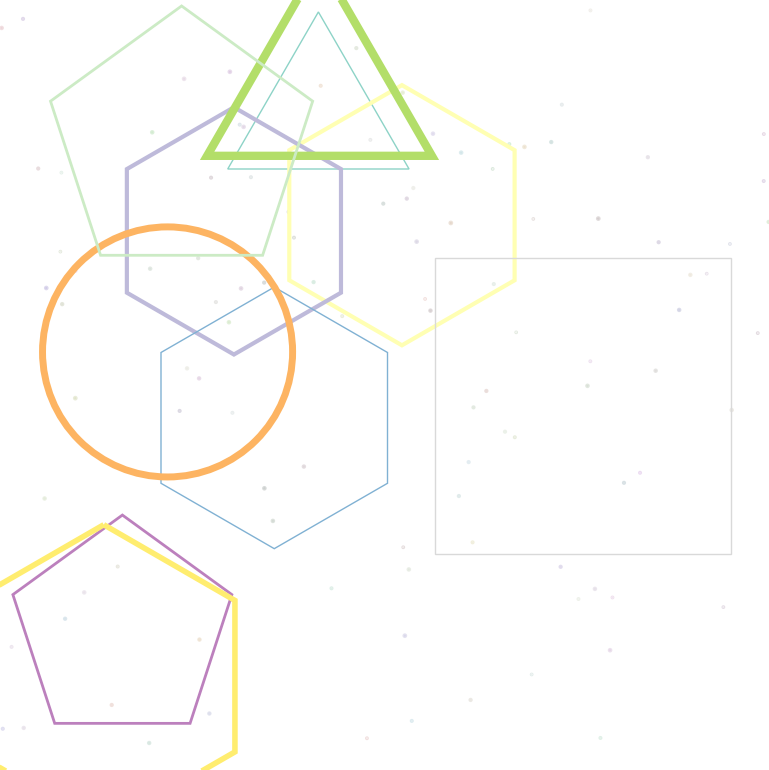[{"shape": "triangle", "thickness": 0.5, "radius": 0.68, "center": [0.413, 0.849]}, {"shape": "hexagon", "thickness": 1.5, "radius": 0.84, "center": [0.522, 0.72]}, {"shape": "hexagon", "thickness": 1.5, "radius": 0.8, "center": [0.304, 0.7]}, {"shape": "hexagon", "thickness": 0.5, "radius": 0.85, "center": [0.356, 0.457]}, {"shape": "circle", "thickness": 2.5, "radius": 0.81, "center": [0.218, 0.543]}, {"shape": "triangle", "thickness": 3, "radius": 0.84, "center": [0.415, 0.882]}, {"shape": "square", "thickness": 0.5, "radius": 0.96, "center": [0.757, 0.473]}, {"shape": "pentagon", "thickness": 1, "radius": 0.75, "center": [0.159, 0.182]}, {"shape": "pentagon", "thickness": 1, "radius": 0.89, "center": [0.236, 0.813]}, {"shape": "hexagon", "thickness": 2, "radius": 0.98, "center": [0.135, 0.122]}]